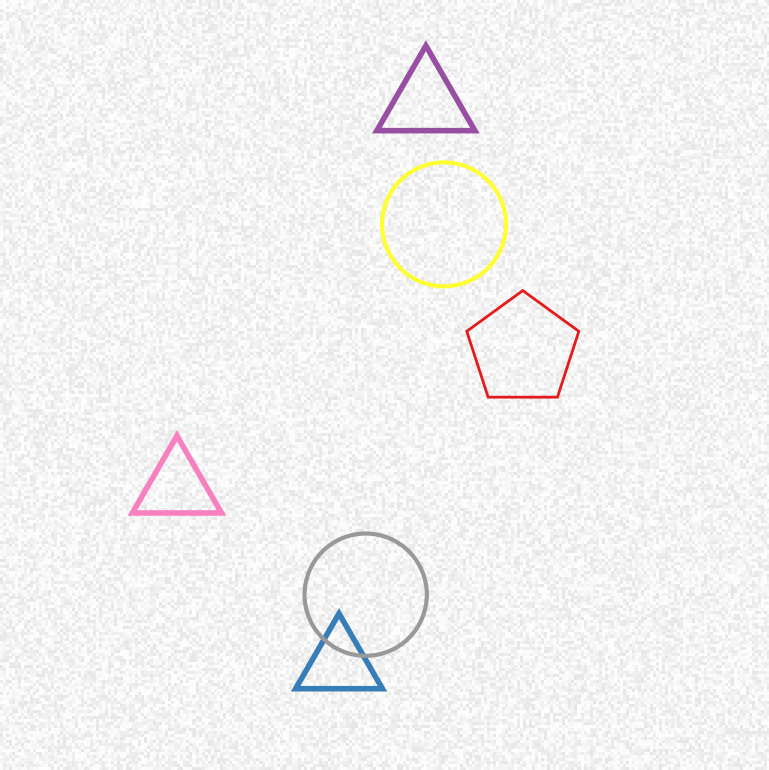[{"shape": "pentagon", "thickness": 1, "radius": 0.38, "center": [0.679, 0.546]}, {"shape": "triangle", "thickness": 2, "radius": 0.33, "center": [0.44, 0.138]}, {"shape": "triangle", "thickness": 2, "radius": 0.37, "center": [0.553, 0.867]}, {"shape": "circle", "thickness": 1.5, "radius": 0.4, "center": [0.577, 0.709]}, {"shape": "triangle", "thickness": 2, "radius": 0.33, "center": [0.23, 0.367]}, {"shape": "circle", "thickness": 1.5, "radius": 0.4, "center": [0.475, 0.228]}]